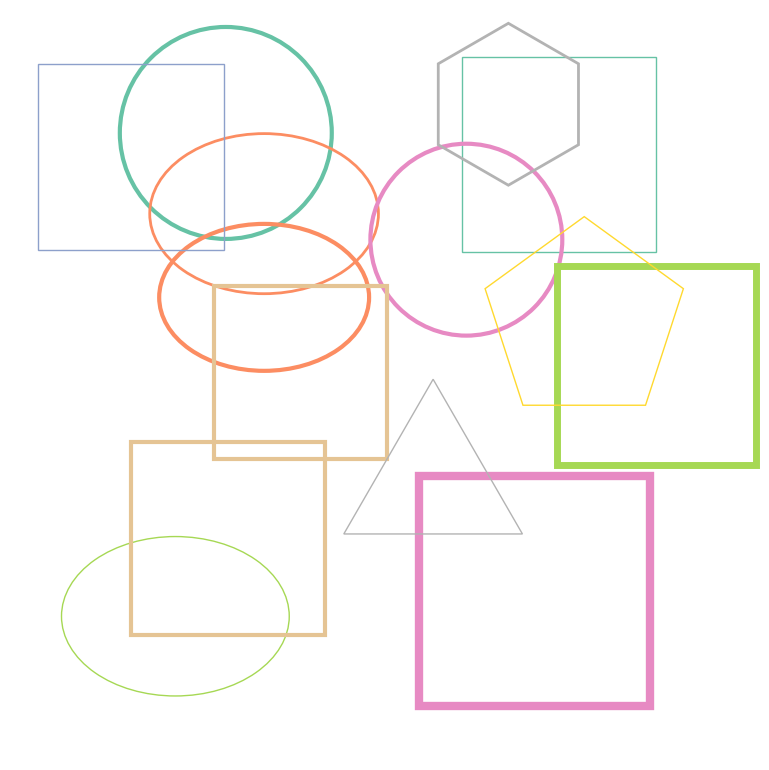[{"shape": "square", "thickness": 0.5, "radius": 0.63, "center": [0.726, 0.799]}, {"shape": "circle", "thickness": 1.5, "radius": 0.69, "center": [0.293, 0.827]}, {"shape": "oval", "thickness": 1, "radius": 0.74, "center": [0.343, 0.723]}, {"shape": "oval", "thickness": 1.5, "radius": 0.68, "center": [0.343, 0.614]}, {"shape": "square", "thickness": 0.5, "radius": 0.6, "center": [0.17, 0.796]}, {"shape": "circle", "thickness": 1.5, "radius": 0.62, "center": [0.606, 0.689]}, {"shape": "square", "thickness": 3, "radius": 0.75, "center": [0.694, 0.232]}, {"shape": "square", "thickness": 2.5, "radius": 0.65, "center": [0.853, 0.525]}, {"shape": "oval", "thickness": 0.5, "radius": 0.74, "center": [0.228, 0.2]}, {"shape": "pentagon", "thickness": 0.5, "radius": 0.68, "center": [0.759, 0.583]}, {"shape": "square", "thickness": 1.5, "radius": 0.63, "center": [0.296, 0.3]}, {"shape": "square", "thickness": 1.5, "radius": 0.56, "center": [0.39, 0.516]}, {"shape": "triangle", "thickness": 0.5, "radius": 0.67, "center": [0.562, 0.374]}, {"shape": "hexagon", "thickness": 1, "radius": 0.53, "center": [0.66, 0.865]}]